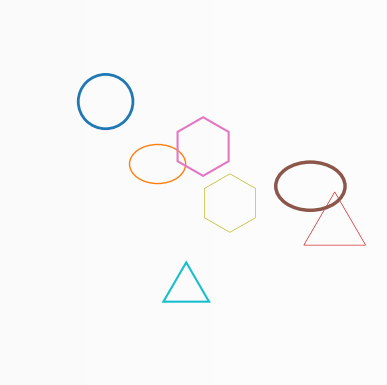[{"shape": "circle", "thickness": 2, "radius": 0.35, "center": [0.272, 0.736]}, {"shape": "oval", "thickness": 1, "radius": 0.36, "center": [0.407, 0.574]}, {"shape": "triangle", "thickness": 0.5, "radius": 0.46, "center": [0.864, 0.409]}, {"shape": "oval", "thickness": 2.5, "radius": 0.45, "center": [0.801, 0.516]}, {"shape": "hexagon", "thickness": 1.5, "radius": 0.38, "center": [0.524, 0.619]}, {"shape": "hexagon", "thickness": 0.5, "radius": 0.38, "center": [0.593, 0.473]}, {"shape": "triangle", "thickness": 1.5, "radius": 0.34, "center": [0.481, 0.25]}]